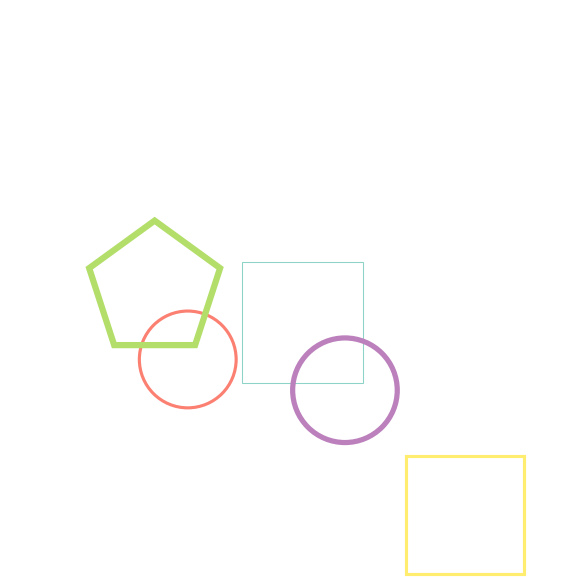[{"shape": "square", "thickness": 0.5, "radius": 0.52, "center": [0.524, 0.44]}, {"shape": "circle", "thickness": 1.5, "radius": 0.42, "center": [0.325, 0.377]}, {"shape": "pentagon", "thickness": 3, "radius": 0.6, "center": [0.268, 0.498]}, {"shape": "circle", "thickness": 2.5, "radius": 0.45, "center": [0.597, 0.323]}, {"shape": "square", "thickness": 1.5, "radius": 0.51, "center": [0.806, 0.107]}]